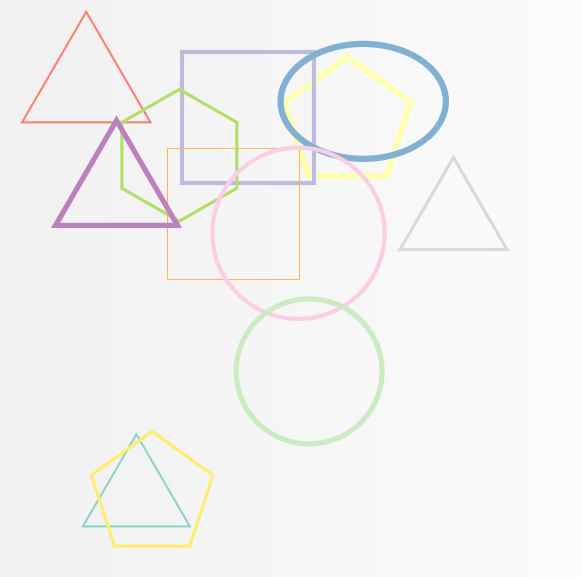[{"shape": "triangle", "thickness": 1, "radius": 0.53, "center": [0.235, 0.141]}, {"shape": "pentagon", "thickness": 3, "radius": 0.57, "center": [0.598, 0.787]}, {"shape": "square", "thickness": 2, "radius": 0.57, "center": [0.426, 0.796]}, {"shape": "triangle", "thickness": 1, "radius": 0.64, "center": [0.148, 0.851]}, {"shape": "oval", "thickness": 3, "radius": 0.71, "center": [0.625, 0.824]}, {"shape": "square", "thickness": 0.5, "radius": 0.57, "center": [0.401, 0.63]}, {"shape": "hexagon", "thickness": 1.5, "radius": 0.57, "center": [0.309, 0.73]}, {"shape": "circle", "thickness": 2, "radius": 0.74, "center": [0.514, 0.595]}, {"shape": "triangle", "thickness": 1.5, "radius": 0.53, "center": [0.78, 0.62]}, {"shape": "triangle", "thickness": 2.5, "radius": 0.61, "center": [0.2, 0.669]}, {"shape": "circle", "thickness": 2.5, "radius": 0.63, "center": [0.532, 0.356]}, {"shape": "pentagon", "thickness": 1.5, "radius": 0.55, "center": [0.262, 0.142]}]